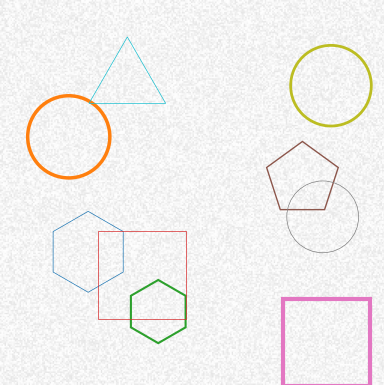[{"shape": "hexagon", "thickness": 0.5, "radius": 0.53, "center": [0.229, 0.346]}, {"shape": "circle", "thickness": 2.5, "radius": 0.53, "center": [0.179, 0.645]}, {"shape": "hexagon", "thickness": 1.5, "radius": 0.41, "center": [0.411, 0.191]}, {"shape": "square", "thickness": 0.5, "radius": 0.58, "center": [0.369, 0.286]}, {"shape": "pentagon", "thickness": 1, "radius": 0.49, "center": [0.786, 0.535]}, {"shape": "square", "thickness": 3, "radius": 0.56, "center": [0.848, 0.11]}, {"shape": "circle", "thickness": 0.5, "radius": 0.47, "center": [0.838, 0.437]}, {"shape": "circle", "thickness": 2, "radius": 0.52, "center": [0.86, 0.777]}, {"shape": "triangle", "thickness": 0.5, "radius": 0.58, "center": [0.331, 0.789]}]